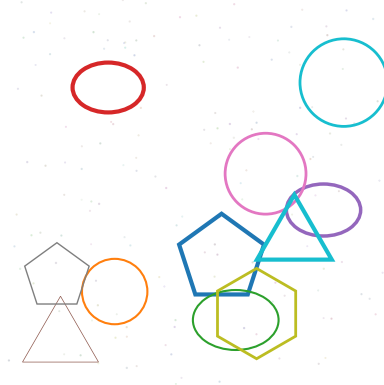[{"shape": "pentagon", "thickness": 3, "radius": 0.58, "center": [0.575, 0.329]}, {"shape": "circle", "thickness": 1.5, "radius": 0.42, "center": [0.298, 0.243]}, {"shape": "oval", "thickness": 1.5, "radius": 0.56, "center": [0.612, 0.169]}, {"shape": "oval", "thickness": 3, "radius": 0.46, "center": [0.281, 0.773]}, {"shape": "oval", "thickness": 2.5, "radius": 0.48, "center": [0.84, 0.455]}, {"shape": "triangle", "thickness": 0.5, "radius": 0.57, "center": [0.157, 0.117]}, {"shape": "circle", "thickness": 2, "radius": 0.53, "center": [0.69, 0.549]}, {"shape": "pentagon", "thickness": 1, "radius": 0.44, "center": [0.148, 0.282]}, {"shape": "hexagon", "thickness": 2, "radius": 0.59, "center": [0.666, 0.185]}, {"shape": "triangle", "thickness": 3, "radius": 0.56, "center": [0.765, 0.382]}, {"shape": "circle", "thickness": 2, "radius": 0.57, "center": [0.893, 0.785]}]